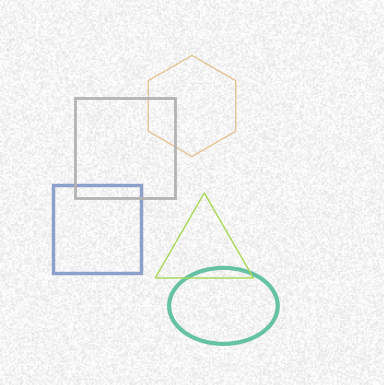[{"shape": "oval", "thickness": 3, "radius": 0.71, "center": [0.58, 0.206]}, {"shape": "square", "thickness": 2.5, "radius": 0.57, "center": [0.252, 0.404]}, {"shape": "triangle", "thickness": 1, "radius": 0.74, "center": [0.531, 0.352]}, {"shape": "hexagon", "thickness": 1, "radius": 0.66, "center": [0.499, 0.725]}, {"shape": "square", "thickness": 2, "radius": 0.65, "center": [0.325, 0.616]}]